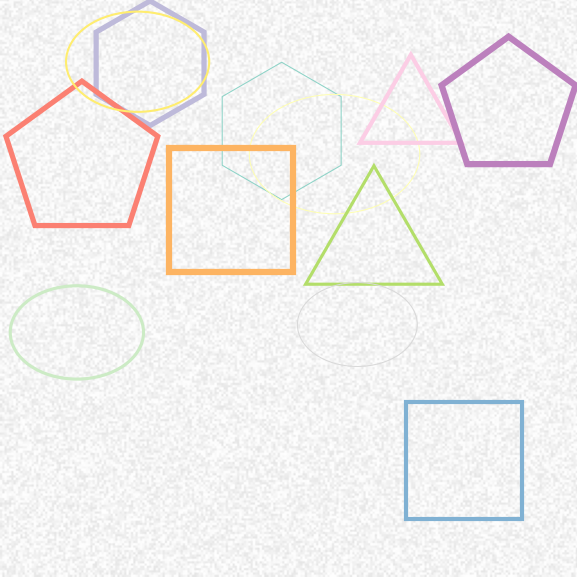[{"shape": "hexagon", "thickness": 0.5, "radius": 0.59, "center": [0.488, 0.772]}, {"shape": "oval", "thickness": 0.5, "radius": 0.74, "center": [0.579, 0.732]}, {"shape": "hexagon", "thickness": 2.5, "radius": 0.54, "center": [0.26, 0.89]}, {"shape": "pentagon", "thickness": 2.5, "radius": 0.69, "center": [0.142, 0.72]}, {"shape": "square", "thickness": 2, "radius": 0.5, "center": [0.803, 0.202]}, {"shape": "square", "thickness": 3, "radius": 0.54, "center": [0.4, 0.635]}, {"shape": "triangle", "thickness": 1.5, "radius": 0.68, "center": [0.648, 0.575]}, {"shape": "triangle", "thickness": 2, "radius": 0.51, "center": [0.711, 0.803]}, {"shape": "oval", "thickness": 0.5, "radius": 0.52, "center": [0.619, 0.437]}, {"shape": "pentagon", "thickness": 3, "radius": 0.61, "center": [0.881, 0.814]}, {"shape": "oval", "thickness": 1.5, "radius": 0.58, "center": [0.133, 0.423]}, {"shape": "oval", "thickness": 1, "radius": 0.62, "center": [0.238, 0.892]}]